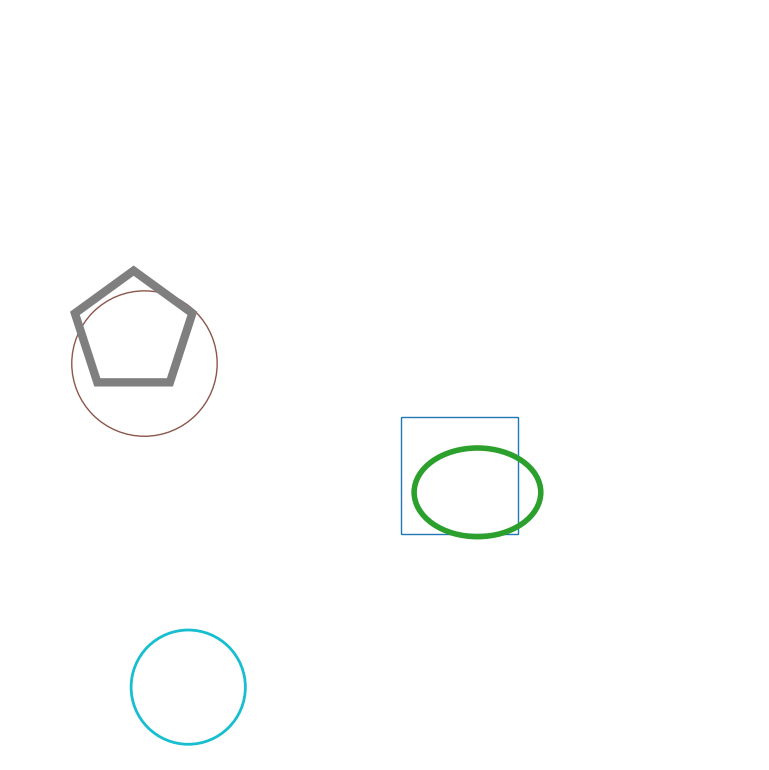[{"shape": "square", "thickness": 0.5, "radius": 0.38, "center": [0.597, 0.382]}, {"shape": "oval", "thickness": 2, "radius": 0.41, "center": [0.62, 0.361]}, {"shape": "circle", "thickness": 0.5, "radius": 0.47, "center": [0.188, 0.528]}, {"shape": "pentagon", "thickness": 3, "radius": 0.4, "center": [0.174, 0.568]}, {"shape": "circle", "thickness": 1, "radius": 0.37, "center": [0.244, 0.108]}]